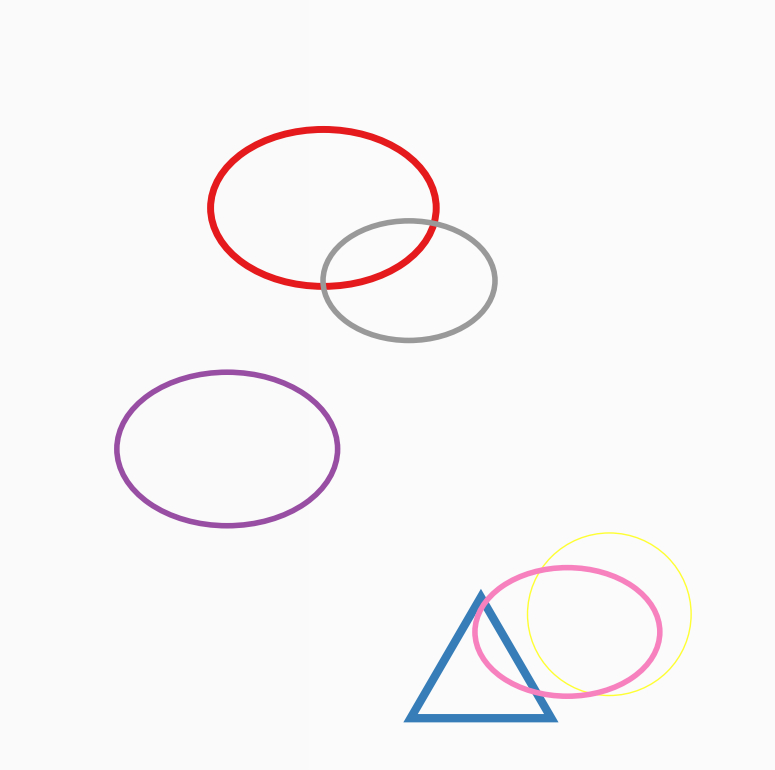[{"shape": "oval", "thickness": 2.5, "radius": 0.73, "center": [0.417, 0.73]}, {"shape": "triangle", "thickness": 3, "radius": 0.52, "center": [0.621, 0.12]}, {"shape": "oval", "thickness": 2, "radius": 0.71, "center": [0.293, 0.417]}, {"shape": "circle", "thickness": 0.5, "radius": 0.53, "center": [0.786, 0.202]}, {"shape": "oval", "thickness": 2, "radius": 0.6, "center": [0.732, 0.179]}, {"shape": "oval", "thickness": 2, "radius": 0.55, "center": [0.528, 0.636]}]